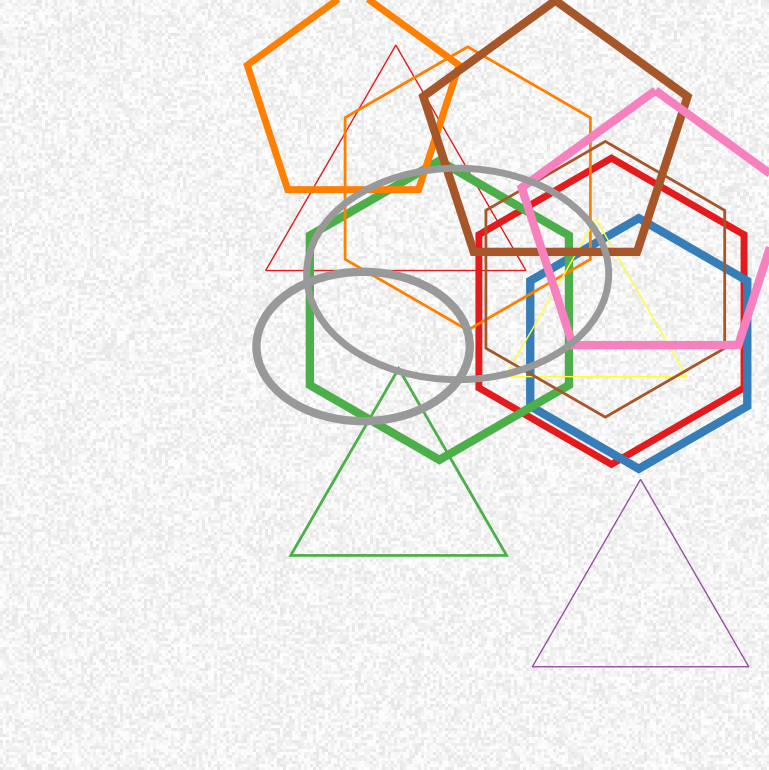[{"shape": "triangle", "thickness": 0.5, "radius": 0.98, "center": [0.514, 0.746]}, {"shape": "hexagon", "thickness": 2.5, "radius": 0.99, "center": [0.794, 0.596]}, {"shape": "hexagon", "thickness": 3, "radius": 0.81, "center": [0.83, 0.554]}, {"shape": "hexagon", "thickness": 3, "radius": 0.97, "center": [0.571, 0.597]}, {"shape": "triangle", "thickness": 1, "radius": 0.81, "center": [0.518, 0.36]}, {"shape": "triangle", "thickness": 0.5, "radius": 0.81, "center": [0.832, 0.215]}, {"shape": "hexagon", "thickness": 1, "radius": 0.92, "center": [0.607, 0.755]}, {"shape": "pentagon", "thickness": 2.5, "radius": 0.72, "center": [0.459, 0.871]}, {"shape": "triangle", "thickness": 0.5, "radius": 0.68, "center": [0.774, 0.579]}, {"shape": "pentagon", "thickness": 3, "radius": 0.9, "center": [0.721, 0.819]}, {"shape": "hexagon", "thickness": 1, "radius": 0.9, "center": [0.786, 0.637]}, {"shape": "pentagon", "thickness": 3, "radius": 0.91, "center": [0.851, 0.7]}, {"shape": "oval", "thickness": 2.5, "radius": 0.98, "center": [0.594, 0.644]}, {"shape": "oval", "thickness": 3, "radius": 0.69, "center": [0.472, 0.55]}]